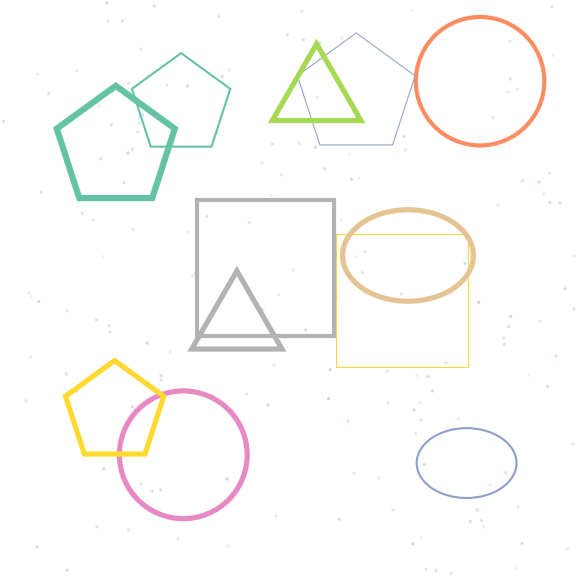[{"shape": "pentagon", "thickness": 1, "radius": 0.45, "center": [0.314, 0.818]}, {"shape": "pentagon", "thickness": 3, "radius": 0.54, "center": [0.2, 0.743]}, {"shape": "circle", "thickness": 2, "radius": 0.56, "center": [0.831, 0.859]}, {"shape": "pentagon", "thickness": 0.5, "radius": 0.54, "center": [0.617, 0.835]}, {"shape": "oval", "thickness": 1, "radius": 0.43, "center": [0.808, 0.197]}, {"shape": "circle", "thickness": 2.5, "radius": 0.55, "center": [0.317, 0.212]}, {"shape": "triangle", "thickness": 2.5, "radius": 0.44, "center": [0.548, 0.835]}, {"shape": "pentagon", "thickness": 2.5, "radius": 0.45, "center": [0.199, 0.285]}, {"shape": "square", "thickness": 0.5, "radius": 0.57, "center": [0.696, 0.479]}, {"shape": "oval", "thickness": 2.5, "radius": 0.57, "center": [0.706, 0.557]}, {"shape": "triangle", "thickness": 2.5, "radius": 0.45, "center": [0.41, 0.44]}, {"shape": "square", "thickness": 2, "radius": 0.59, "center": [0.46, 0.535]}]